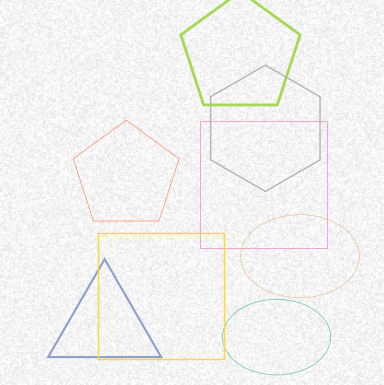[{"shape": "oval", "thickness": 0.5, "radius": 0.7, "center": [0.718, 0.124]}, {"shape": "pentagon", "thickness": 0.5, "radius": 0.72, "center": [0.328, 0.543]}, {"shape": "triangle", "thickness": 1.5, "radius": 0.85, "center": [0.272, 0.157]}, {"shape": "square", "thickness": 0.5, "radius": 0.82, "center": [0.685, 0.522]}, {"shape": "pentagon", "thickness": 2, "radius": 0.81, "center": [0.625, 0.859]}, {"shape": "square", "thickness": 1, "radius": 0.82, "center": [0.417, 0.23]}, {"shape": "oval", "thickness": 0.5, "radius": 0.77, "center": [0.779, 0.335]}, {"shape": "hexagon", "thickness": 1, "radius": 0.82, "center": [0.689, 0.667]}]